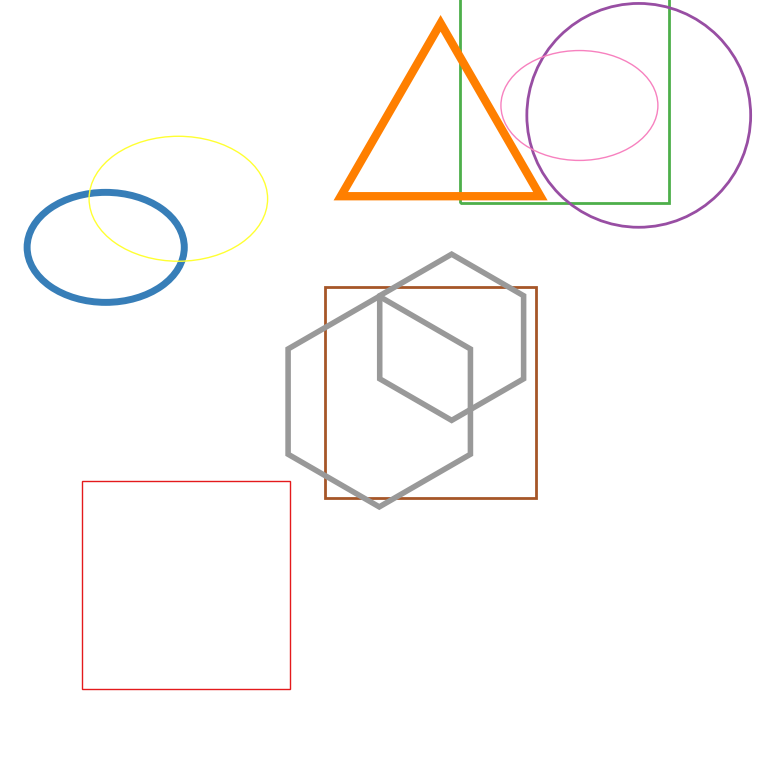[{"shape": "square", "thickness": 0.5, "radius": 0.68, "center": [0.242, 0.241]}, {"shape": "oval", "thickness": 2.5, "radius": 0.51, "center": [0.137, 0.679]}, {"shape": "square", "thickness": 1, "radius": 0.68, "center": [0.733, 0.873]}, {"shape": "circle", "thickness": 1, "radius": 0.73, "center": [0.83, 0.85]}, {"shape": "triangle", "thickness": 3, "radius": 0.75, "center": [0.572, 0.82]}, {"shape": "oval", "thickness": 0.5, "radius": 0.58, "center": [0.232, 0.742]}, {"shape": "square", "thickness": 1, "radius": 0.69, "center": [0.559, 0.491]}, {"shape": "oval", "thickness": 0.5, "radius": 0.51, "center": [0.752, 0.863]}, {"shape": "hexagon", "thickness": 2, "radius": 0.54, "center": [0.587, 0.562]}, {"shape": "hexagon", "thickness": 2, "radius": 0.68, "center": [0.493, 0.478]}]